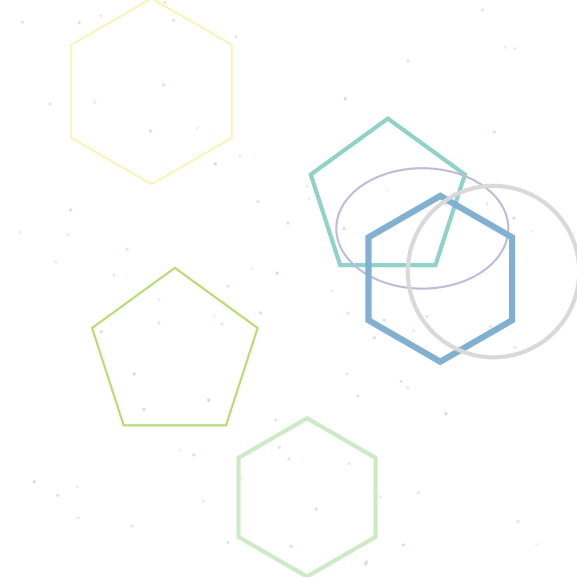[{"shape": "pentagon", "thickness": 2, "radius": 0.7, "center": [0.672, 0.654]}, {"shape": "oval", "thickness": 1, "radius": 0.74, "center": [0.731, 0.604]}, {"shape": "hexagon", "thickness": 3, "radius": 0.72, "center": [0.762, 0.516]}, {"shape": "pentagon", "thickness": 1, "radius": 0.75, "center": [0.303, 0.385]}, {"shape": "circle", "thickness": 2, "radius": 0.74, "center": [0.855, 0.529]}, {"shape": "hexagon", "thickness": 2, "radius": 0.69, "center": [0.532, 0.138]}, {"shape": "hexagon", "thickness": 0.5, "radius": 0.8, "center": [0.262, 0.841]}]